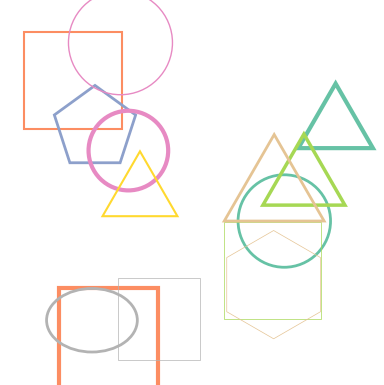[{"shape": "triangle", "thickness": 3, "radius": 0.56, "center": [0.872, 0.671]}, {"shape": "circle", "thickness": 2, "radius": 0.6, "center": [0.738, 0.426]}, {"shape": "square", "thickness": 3, "radius": 0.64, "center": [0.281, 0.124]}, {"shape": "square", "thickness": 1.5, "radius": 0.63, "center": [0.19, 0.791]}, {"shape": "pentagon", "thickness": 2, "radius": 0.56, "center": [0.247, 0.667]}, {"shape": "circle", "thickness": 3, "radius": 0.52, "center": [0.333, 0.609]}, {"shape": "circle", "thickness": 1, "radius": 0.68, "center": [0.313, 0.889]}, {"shape": "square", "thickness": 0.5, "radius": 0.63, "center": [0.708, 0.297]}, {"shape": "triangle", "thickness": 2.5, "radius": 0.61, "center": [0.789, 0.529]}, {"shape": "triangle", "thickness": 1.5, "radius": 0.56, "center": [0.364, 0.495]}, {"shape": "triangle", "thickness": 2, "radius": 0.75, "center": [0.712, 0.501]}, {"shape": "hexagon", "thickness": 0.5, "radius": 0.7, "center": [0.711, 0.261]}, {"shape": "square", "thickness": 0.5, "radius": 0.53, "center": [0.413, 0.171]}, {"shape": "oval", "thickness": 2, "radius": 0.59, "center": [0.239, 0.168]}]